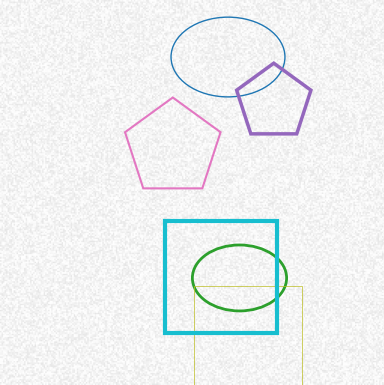[{"shape": "oval", "thickness": 1, "radius": 0.74, "center": [0.592, 0.852]}, {"shape": "oval", "thickness": 2, "radius": 0.61, "center": [0.622, 0.278]}, {"shape": "pentagon", "thickness": 2.5, "radius": 0.51, "center": [0.711, 0.734]}, {"shape": "pentagon", "thickness": 1.5, "radius": 0.65, "center": [0.449, 0.616]}, {"shape": "square", "thickness": 0.5, "radius": 0.7, "center": [0.644, 0.118]}, {"shape": "square", "thickness": 3, "radius": 0.73, "center": [0.574, 0.28]}]